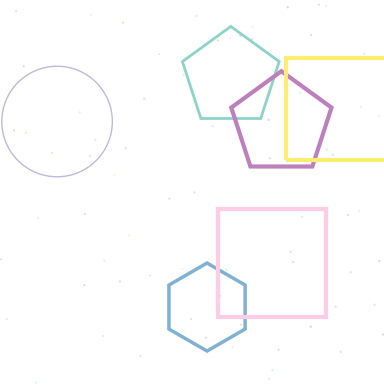[{"shape": "pentagon", "thickness": 2, "radius": 0.66, "center": [0.6, 0.799]}, {"shape": "circle", "thickness": 1, "radius": 0.72, "center": [0.148, 0.684]}, {"shape": "hexagon", "thickness": 2.5, "radius": 0.57, "center": [0.538, 0.202]}, {"shape": "square", "thickness": 3, "radius": 0.7, "center": [0.706, 0.317]}, {"shape": "pentagon", "thickness": 3, "radius": 0.68, "center": [0.731, 0.678]}, {"shape": "square", "thickness": 3, "radius": 0.66, "center": [0.874, 0.717]}]